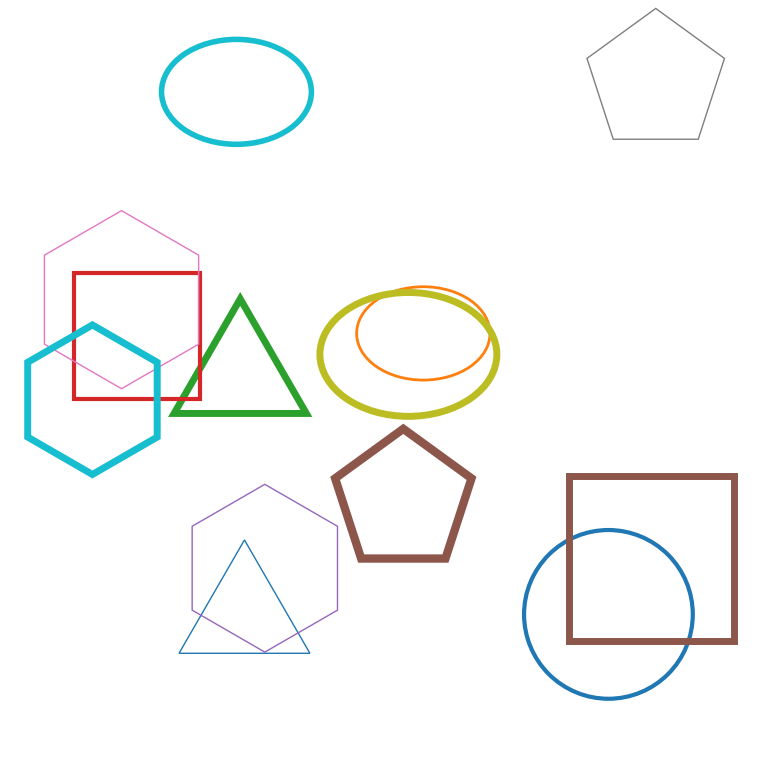[{"shape": "triangle", "thickness": 0.5, "radius": 0.49, "center": [0.317, 0.201]}, {"shape": "circle", "thickness": 1.5, "radius": 0.55, "center": [0.79, 0.202]}, {"shape": "oval", "thickness": 1, "radius": 0.43, "center": [0.55, 0.567]}, {"shape": "triangle", "thickness": 2.5, "radius": 0.5, "center": [0.312, 0.513]}, {"shape": "square", "thickness": 1.5, "radius": 0.41, "center": [0.177, 0.564]}, {"shape": "hexagon", "thickness": 0.5, "radius": 0.54, "center": [0.344, 0.262]}, {"shape": "square", "thickness": 2.5, "radius": 0.54, "center": [0.846, 0.275]}, {"shape": "pentagon", "thickness": 3, "radius": 0.47, "center": [0.524, 0.35]}, {"shape": "hexagon", "thickness": 0.5, "radius": 0.58, "center": [0.158, 0.611]}, {"shape": "pentagon", "thickness": 0.5, "radius": 0.47, "center": [0.852, 0.895]}, {"shape": "oval", "thickness": 2.5, "radius": 0.57, "center": [0.53, 0.54]}, {"shape": "oval", "thickness": 2, "radius": 0.49, "center": [0.307, 0.881]}, {"shape": "hexagon", "thickness": 2.5, "radius": 0.49, "center": [0.12, 0.481]}]